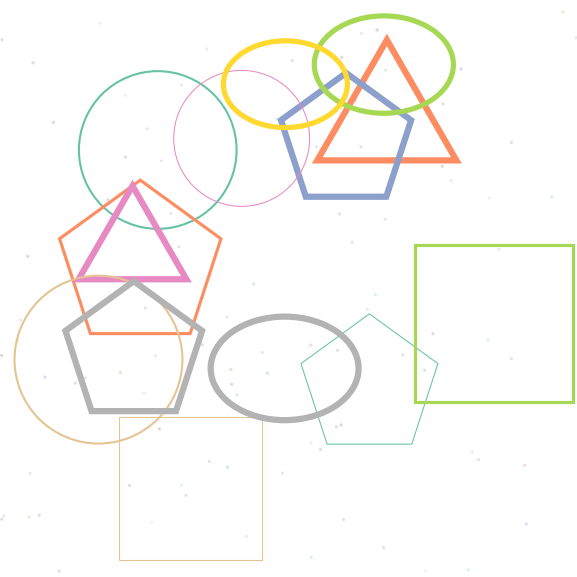[{"shape": "circle", "thickness": 1, "radius": 0.68, "center": [0.273, 0.739]}, {"shape": "pentagon", "thickness": 0.5, "radius": 0.62, "center": [0.64, 0.331]}, {"shape": "pentagon", "thickness": 1.5, "radius": 0.73, "center": [0.243, 0.54]}, {"shape": "triangle", "thickness": 3, "radius": 0.7, "center": [0.67, 0.791]}, {"shape": "pentagon", "thickness": 3, "radius": 0.59, "center": [0.599, 0.754]}, {"shape": "triangle", "thickness": 3, "radius": 0.54, "center": [0.229, 0.569]}, {"shape": "circle", "thickness": 0.5, "radius": 0.59, "center": [0.418, 0.76]}, {"shape": "oval", "thickness": 2.5, "radius": 0.6, "center": [0.665, 0.887]}, {"shape": "square", "thickness": 1.5, "radius": 0.68, "center": [0.855, 0.438]}, {"shape": "oval", "thickness": 2.5, "radius": 0.54, "center": [0.494, 0.853]}, {"shape": "square", "thickness": 0.5, "radius": 0.62, "center": [0.33, 0.153]}, {"shape": "circle", "thickness": 1, "radius": 0.73, "center": [0.171, 0.376]}, {"shape": "pentagon", "thickness": 3, "radius": 0.62, "center": [0.232, 0.388]}, {"shape": "oval", "thickness": 3, "radius": 0.64, "center": [0.493, 0.361]}]